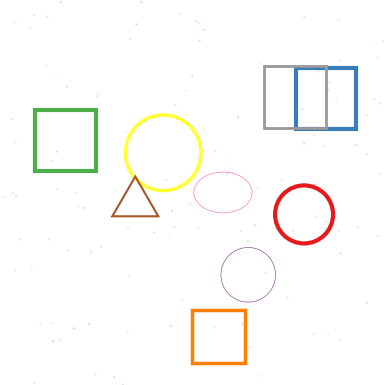[{"shape": "circle", "thickness": 3, "radius": 0.38, "center": [0.79, 0.443]}, {"shape": "square", "thickness": 3, "radius": 0.39, "center": [0.847, 0.744]}, {"shape": "square", "thickness": 3, "radius": 0.4, "center": [0.17, 0.635]}, {"shape": "circle", "thickness": 0.5, "radius": 0.35, "center": [0.645, 0.286]}, {"shape": "square", "thickness": 2.5, "radius": 0.34, "center": [0.567, 0.126]}, {"shape": "circle", "thickness": 2.5, "radius": 0.49, "center": [0.424, 0.603]}, {"shape": "triangle", "thickness": 1.5, "radius": 0.34, "center": [0.351, 0.473]}, {"shape": "oval", "thickness": 0.5, "radius": 0.38, "center": [0.579, 0.5]}, {"shape": "square", "thickness": 2, "radius": 0.41, "center": [0.766, 0.748]}]